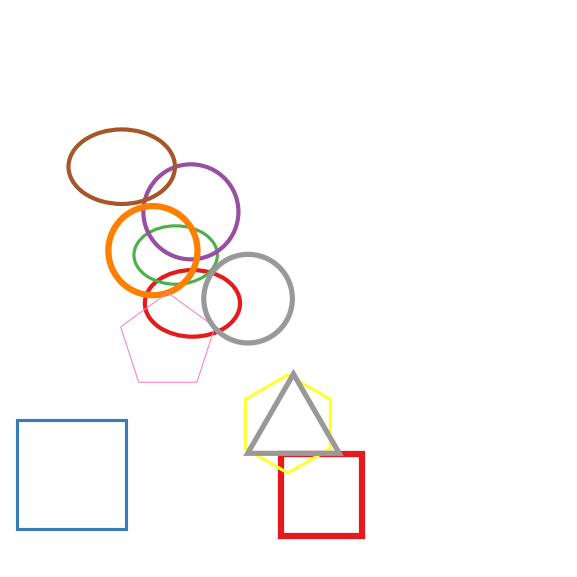[{"shape": "square", "thickness": 3, "radius": 0.35, "center": [0.557, 0.142]}, {"shape": "oval", "thickness": 2, "radius": 0.41, "center": [0.333, 0.474]}, {"shape": "square", "thickness": 1.5, "radius": 0.47, "center": [0.124, 0.177]}, {"shape": "oval", "thickness": 1.5, "radius": 0.36, "center": [0.304, 0.558]}, {"shape": "circle", "thickness": 2, "radius": 0.41, "center": [0.331, 0.632]}, {"shape": "circle", "thickness": 3, "radius": 0.39, "center": [0.265, 0.565]}, {"shape": "hexagon", "thickness": 1.5, "radius": 0.43, "center": [0.498, 0.265]}, {"shape": "oval", "thickness": 2, "radius": 0.46, "center": [0.211, 0.71]}, {"shape": "pentagon", "thickness": 0.5, "radius": 0.43, "center": [0.291, 0.407]}, {"shape": "triangle", "thickness": 2.5, "radius": 0.46, "center": [0.508, 0.26]}, {"shape": "circle", "thickness": 2.5, "radius": 0.38, "center": [0.43, 0.482]}]